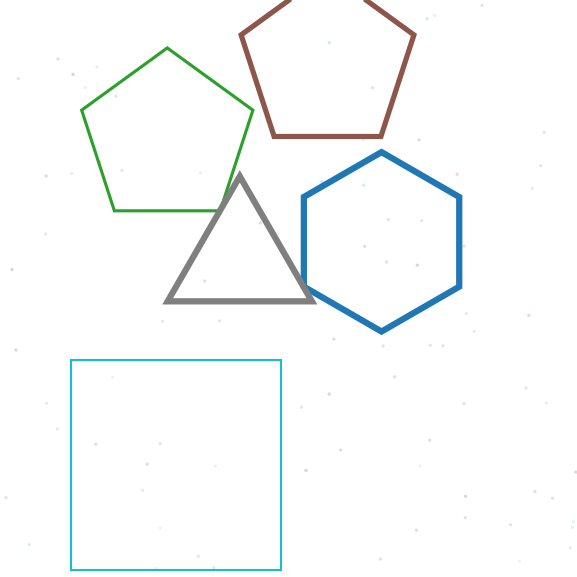[{"shape": "hexagon", "thickness": 3, "radius": 0.78, "center": [0.661, 0.58]}, {"shape": "pentagon", "thickness": 1.5, "radius": 0.78, "center": [0.29, 0.76]}, {"shape": "pentagon", "thickness": 2.5, "radius": 0.79, "center": [0.567, 0.89]}, {"shape": "triangle", "thickness": 3, "radius": 0.72, "center": [0.415, 0.549]}, {"shape": "square", "thickness": 1, "radius": 0.91, "center": [0.304, 0.195]}]